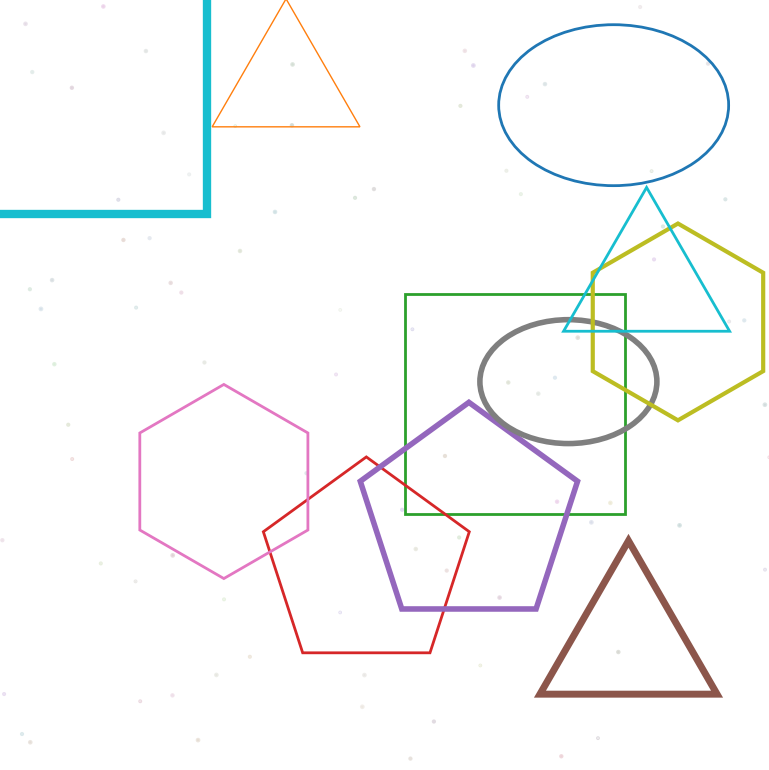[{"shape": "oval", "thickness": 1, "radius": 0.75, "center": [0.797, 0.863]}, {"shape": "triangle", "thickness": 0.5, "radius": 0.55, "center": [0.372, 0.891]}, {"shape": "square", "thickness": 1, "radius": 0.71, "center": [0.669, 0.475]}, {"shape": "pentagon", "thickness": 1, "radius": 0.7, "center": [0.476, 0.266]}, {"shape": "pentagon", "thickness": 2, "radius": 0.74, "center": [0.609, 0.329]}, {"shape": "triangle", "thickness": 2.5, "radius": 0.66, "center": [0.816, 0.165]}, {"shape": "hexagon", "thickness": 1, "radius": 0.63, "center": [0.291, 0.375]}, {"shape": "oval", "thickness": 2, "radius": 0.57, "center": [0.738, 0.504]}, {"shape": "hexagon", "thickness": 1.5, "radius": 0.64, "center": [0.88, 0.582]}, {"shape": "square", "thickness": 3, "radius": 0.72, "center": [0.125, 0.867]}, {"shape": "triangle", "thickness": 1, "radius": 0.62, "center": [0.84, 0.632]}]